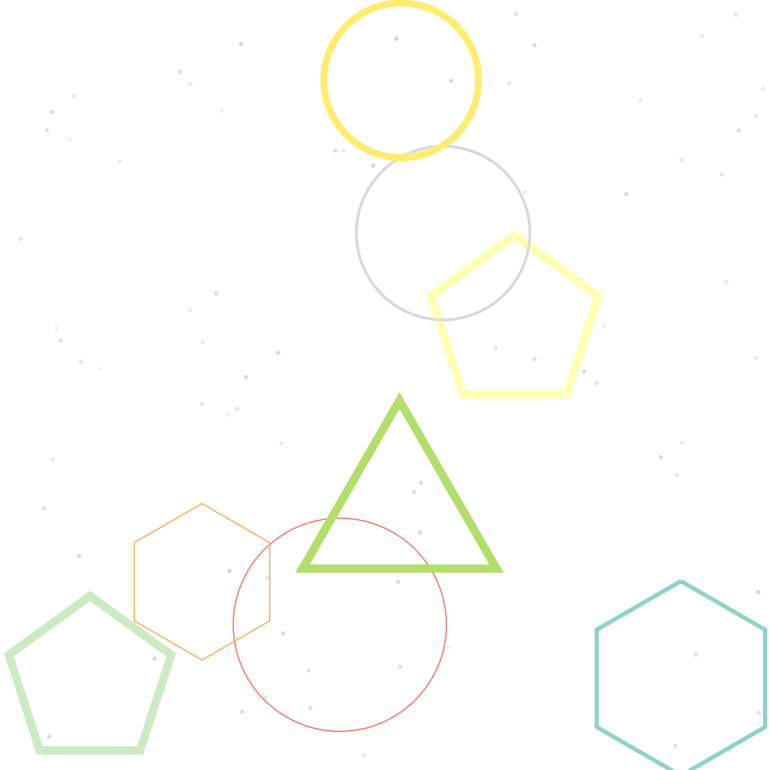[{"shape": "hexagon", "thickness": 1.5, "radius": 0.63, "center": [0.884, 0.119]}, {"shape": "pentagon", "thickness": 3, "radius": 0.57, "center": [0.668, 0.58]}, {"shape": "circle", "thickness": 0.5, "radius": 0.69, "center": [0.441, 0.189]}, {"shape": "hexagon", "thickness": 0.5, "radius": 0.51, "center": [0.262, 0.244]}, {"shape": "triangle", "thickness": 3, "radius": 0.73, "center": [0.519, 0.334]}, {"shape": "circle", "thickness": 1, "radius": 0.56, "center": [0.575, 0.697]}, {"shape": "pentagon", "thickness": 3, "radius": 0.55, "center": [0.117, 0.115]}, {"shape": "circle", "thickness": 2.5, "radius": 0.5, "center": [0.521, 0.896]}]